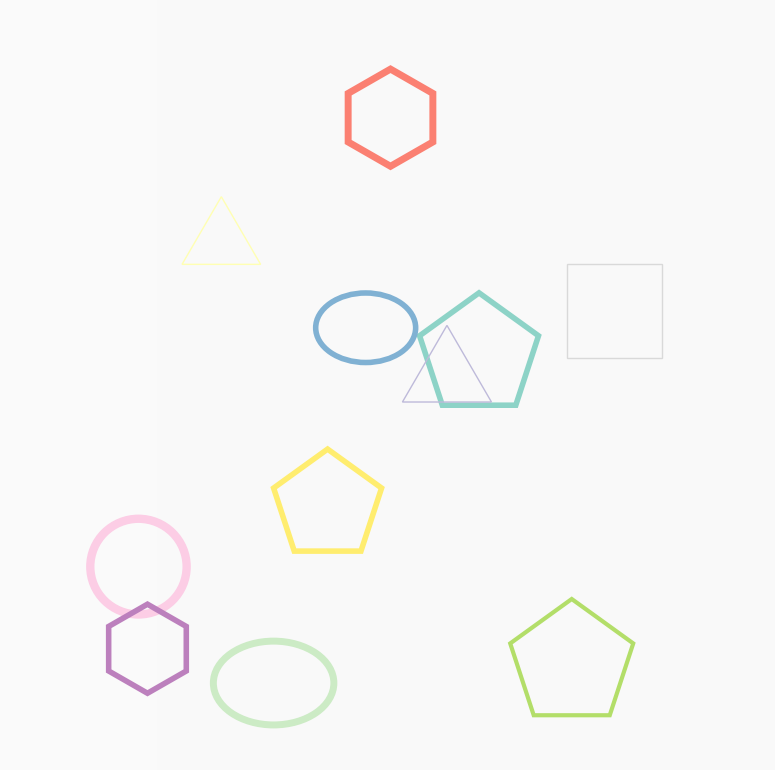[{"shape": "pentagon", "thickness": 2, "radius": 0.4, "center": [0.618, 0.539]}, {"shape": "triangle", "thickness": 0.5, "radius": 0.29, "center": [0.286, 0.686]}, {"shape": "triangle", "thickness": 0.5, "radius": 0.33, "center": [0.577, 0.511]}, {"shape": "hexagon", "thickness": 2.5, "radius": 0.32, "center": [0.504, 0.847]}, {"shape": "oval", "thickness": 2, "radius": 0.32, "center": [0.472, 0.574]}, {"shape": "pentagon", "thickness": 1.5, "radius": 0.42, "center": [0.738, 0.139]}, {"shape": "circle", "thickness": 3, "radius": 0.31, "center": [0.179, 0.264]}, {"shape": "square", "thickness": 0.5, "radius": 0.31, "center": [0.793, 0.596]}, {"shape": "hexagon", "thickness": 2, "radius": 0.29, "center": [0.19, 0.158]}, {"shape": "oval", "thickness": 2.5, "radius": 0.39, "center": [0.353, 0.113]}, {"shape": "pentagon", "thickness": 2, "radius": 0.37, "center": [0.423, 0.344]}]